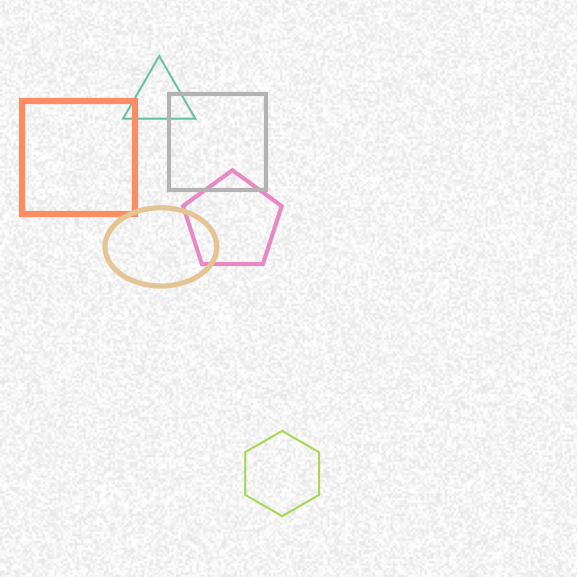[{"shape": "triangle", "thickness": 1, "radius": 0.36, "center": [0.276, 0.83]}, {"shape": "square", "thickness": 3, "radius": 0.49, "center": [0.136, 0.726]}, {"shape": "pentagon", "thickness": 2, "radius": 0.45, "center": [0.402, 0.615]}, {"shape": "hexagon", "thickness": 1, "radius": 0.37, "center": [0.489, 0.179]}, {"shape": "oval", "thickness": 2.5, "radius": 0.48, "center": [0.279, 0.572]}, {"shape": "square", "thickness": 2, "radius": 0.42, "center": [0.377, 0.754]}]